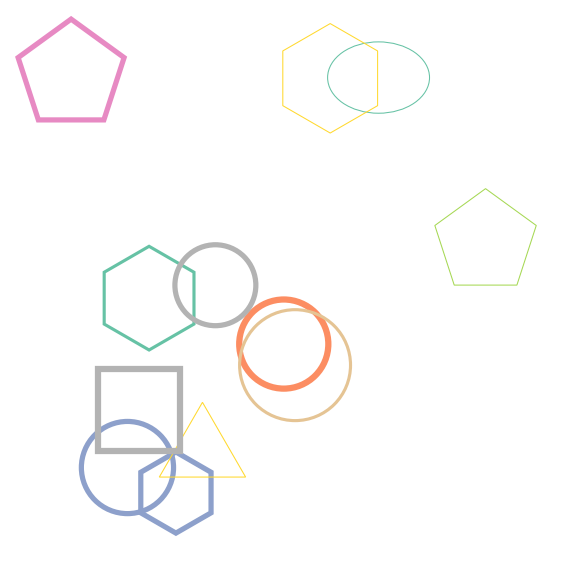[{"shape": "hexagon", "thickness": 1.5, "radius": 0.45, "center": [0.258, 0.483]}, {"shape": "oval", "thickness": 0.5, "radius": 0.44, "center": [0.656, 0.865]}, {"shape": "circle", "thickness": 3, "radius": 0.39, "center": [0.491, 0.403]}, {"shape": "circle", "thickness": 2.5, "radius": 0.4, "center": [0.221, 0.19]}, {"shape": "hexagon", "thickness": 2.5, "radius": 0.35, "center": [0.305, 0.146]}, {"shape": "pentagon", "thickness": 2.5, "radius": 0.48, "center": [0.123, 0.87]}, {"shape": "pentagon", "thickness": 0.5, "radius": 0.46, "center": [0.841, 0.58]}, {"shape": "hexagon", "thickness": 0.5, "radius": 0.47, "center": [0.572, 0.864]}, {"shape": "triangle", "thickness": 0.5, "radius": 0.43, "center": [0.351, 0.216]}, {"shape": "circle", "thickness": 1.5, "radius": 0.48, "center": [0.511, 0.367]}, {"shape": "circle", "thickness": 2.5, "radius": 0.35, "center": [0.373, 0.505]}, {"shape": "square", "thickness": 3, "radius": 0.36, "center": [0.24, 0.289]}]